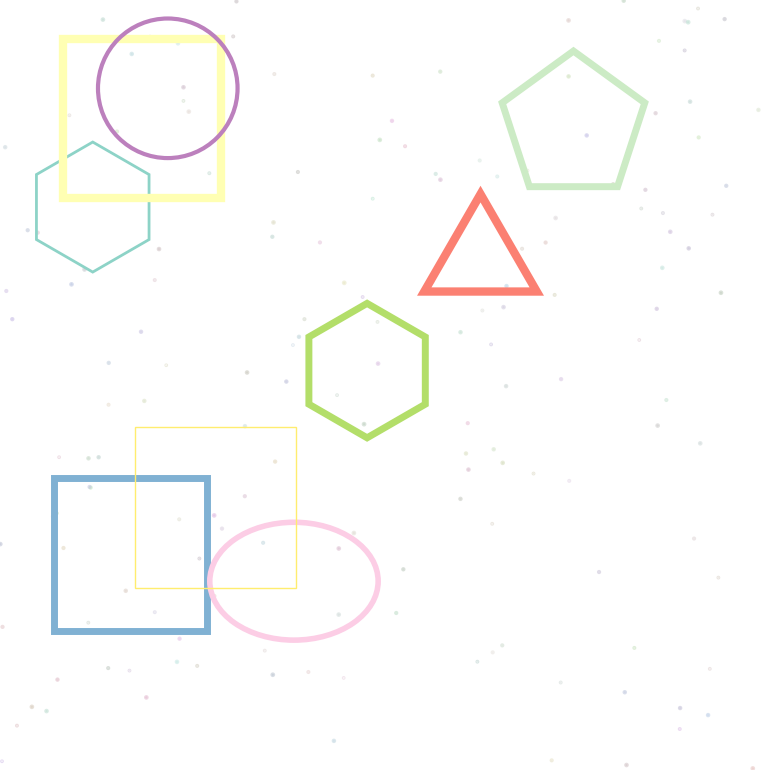[{"shape": "hexagon", "thickness": 1, "radius": 0.42, "center": [0.12, 0.731]}, {"shape": "square", "thickness": 3, "radius": 0.51, "center": [0.185, 0.846]}, {"shape": "triangle", "thickness": 3, "radius": 0.42, "center": [0.624, 0.664]}, {"shape": "square", "thickness": 2.5, "radius": 0.5, "center": [0.169, 0.28]}, {"shape": "hexagon", "thickness": 2.5, "radius": 0.44, "center": [0.477, 0.519]}, {"shape": "oval", "thickness": 2, "radius": 0.55, "center": [0.382, 0.245]}, {"shape": "circle", "thickness": 1.5, "radius": 0.45, "center": [0.218, 0.885]}, {"shape": "pentagon", "thickness": 2.5, "radius": 0.49, "center": [0.745, 0.836]}, {"shape": "square", "thickness": 0.5, "radius": 0.52, "center": [0.28, 0.341]}]